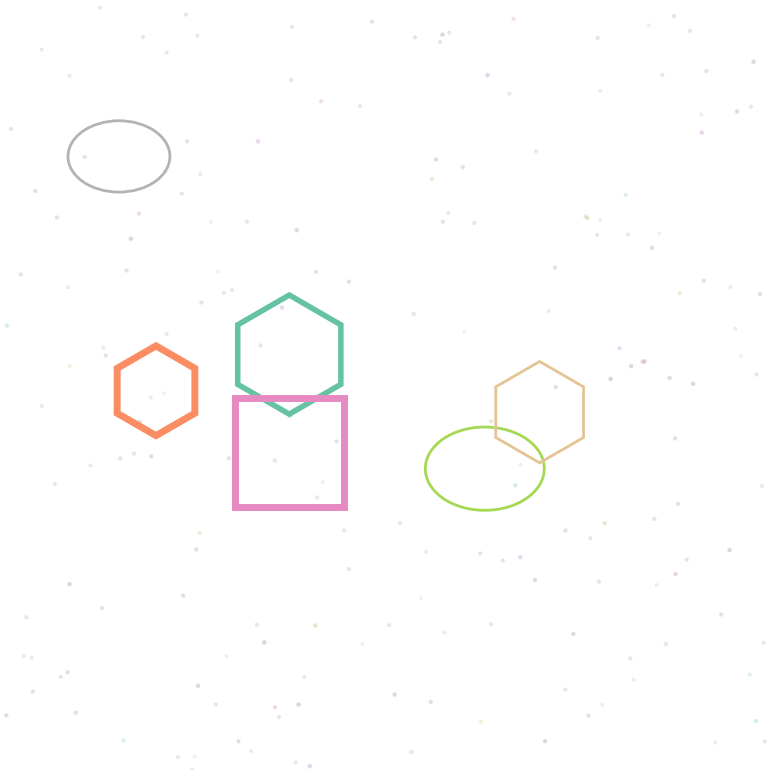[{"shape": "hexagon", "thickness": 2, "radius": 0.39, "center": [0.376, 0.54]}, {"shape": "hexagon", "thickness": 2.5, "radius": 0.29, "center": [0.203, 0.493]}, {"shape": "square", "thickness": 2.5, "radius": 0.35, "center": [0.376, 0.412]}, {"shape": "oval", "thickness": 1, "radius": 0.39, "center": [0.63, 0.391]}, {"shape": "hexagon", "thickness": 1, "radius": 0.33, "center": [0.701, 0.465]}, {"shape": "oval", "thickness": 1, "radius": 0.33, "center": [0.154, 0.797]}]